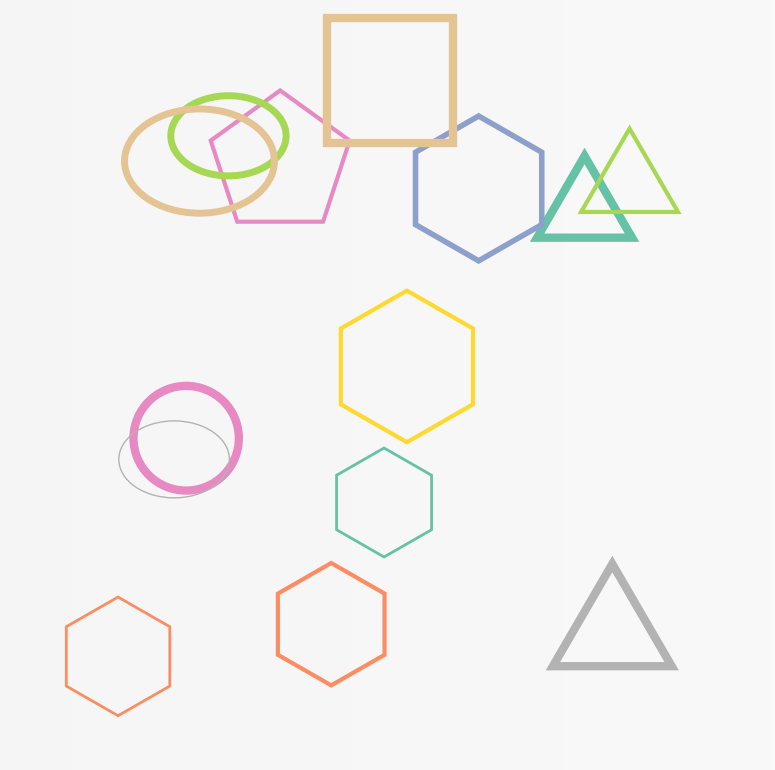[{"shape": "hexagon", "thickness": 1, "radius": 0.35, "center": [0.496, 0.347]}, {"shape": "triangle", "thickness": 3, "radius": 0.35, "center": [0.754, 0.727]}, {"shape": "hexagon", "thickness": 1.5, "radius": 0.4, "center": [0.427, 0.189]}, {"shape": "hexagon", "thickness": 1, "radius": 0.39, "center": [0.152, 0.148]}, {"shape": "hexagon", "thickness": 2, "radius": 0.47, "center": [0.618, 0.755]}, {"shape": "circle", "thickness": 3, "radius": 0.34, "center": [0.24, 0.431]}, {"shape": "pentagon", "thickness": 1.5, "radius": 0.47, "center": [0.362, 0.788]}, {"shape": "triangle", "thickness": 1.5, "radius": 0.36, "center": [0.812, 0.761]}, {"shape": "oval", "thickness": 2.5, "radius": 0.37, "center": [0.295, 0.824]}, {"shape": "hexagon", "thickness": 1.5, "radius": 0.49, "center": [0.525, 0.524]}, {"shape": "oval", "thickness": 2.5, "radius": 0.48, "center": [0.257, 0.791]}, {"shape": "square", "thickness": 3, "radius": 0.41, "center": [0.503, 0.896]}, {"shape": "oval", "thickness": 0.5, "radius": 0.36, "center": [0.225, 0.403]}, {"shape": "triangle", "thickness": 3, "radius": 0.44, "center": [0.79, 0.179]}]